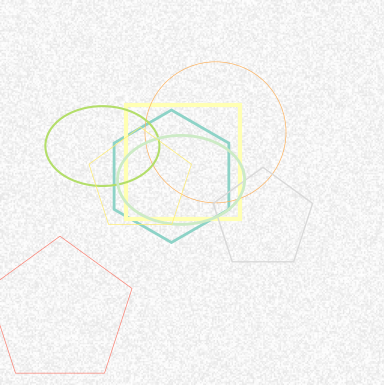[{"shape": "hexagon", "thickness": 2, "radius": 0.86, "center": [0.445, 0.542]}, {"shape": "square", "thickness": 3, "radius": 0.74, "center": [0.476, 0.58]}, {"shape": "pentagon", "thickness": 0.5, "radius": 0.98, "center": [0.156, 0.19]}, {"shape": "circle", "thickness": 0.5, "radius": 0.92, "center": [0.56, 0.656]}, {"shape": "oval", "thickness": 1.5, "radius": 0.74, "center": [0.266, 0.621]}, {"shape": "pentagon", "thickness": 1, "radius": 0.68, "center": [0.683, 0.43]}, {"shape": "oval", "thickness": 2, "radius": 0.83, "center": [0.47, 0.533]}, {"shape": "pentagon", "thickness": 0.5, "radius": 0.7, "center": [0.364, 0.53]}]